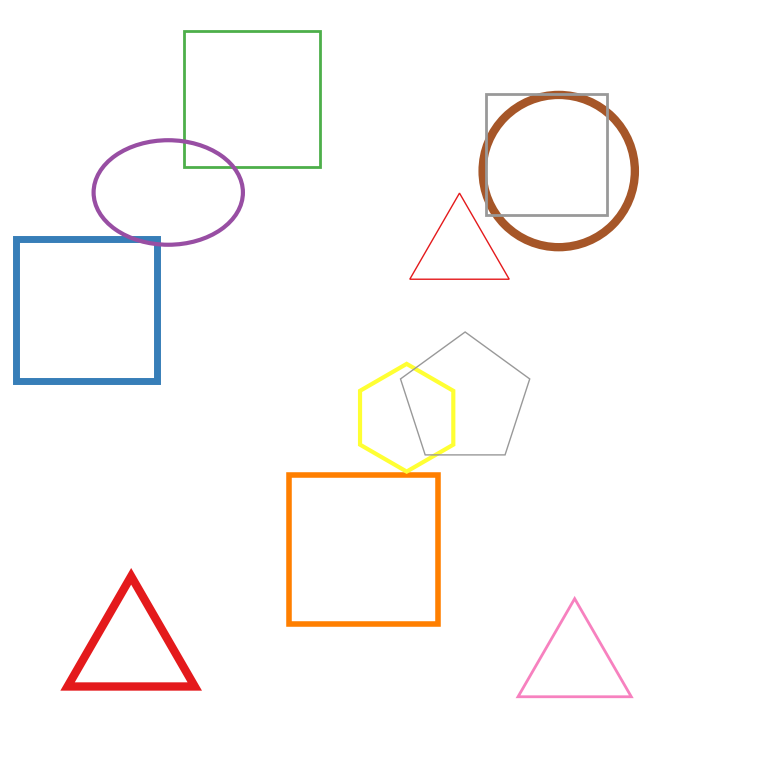[{"shape": "triangle", "thickness": 3, "radius": 0.48, "center": [0.17, 0.156]}, {"shape": "triangle", "thickness": 0.5, "radius": 0.37, "center": [0.597, 0.675]}, {"shape": "square", "thickness": 2.5, "radius": 0.46, "center": [0.113, 0.597]}, {"shape": "square", "thickness": 1, "radius": 0.44, "center": [0.327, 0.871]}, {"shape": "oval", "thickness": 1.5, "radius": 0.48, "center": [0.219, 0.75]}, {"shape": "square", "thickness": 2, "radius": 0.48, "center": [0.472, 0.287]}, {"shape": "hexagon", "thickness": 1.5, "radius": 0.35, "center": [0.528, 0.457]}, {"shape": "circle", "thickness": 3, "radius": 0.49, "center": [0.726, 0.778]}, {"shape": "triangle", "thickness": 1, "radius": 0.42, "center": [0.746, 0.138]}, {"shape": "pentagon", "thickness": 0.5, "radius": 0.44, "center": [0.604, 0.481]}, {"shape": "square", "thickness": 1, "radius": 0.39, "center": [0.709, 0.799]}]